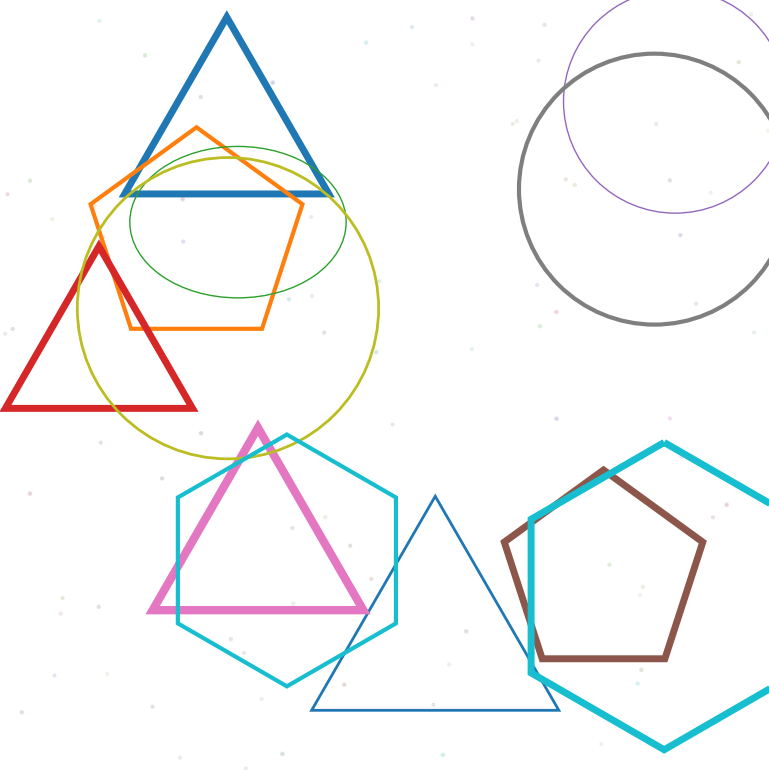[{"shape": "triangle", "thickness": 2.5, "radius": 0.77, "center": [0.294, 0.825]}, {"shape": "triangle", "thickness": 1, "radius": 0.93, "center": [0.565, 0.17]}, {"shape": "pentagon", "thickness": 1.5, "radius": 0.72, "center": [0.255, 0.69]}, {"shape": "oval", "thickness": 0.5, "radius": 0.7, "center": [0.309, 0.711]}, {"shape": "triangle", "thickness": 2.5, "radius": 0.7, "center": [0.129, 0.54]}, {"shape": "circle", "thickness": 0.5, "radius": 0.73, "center": [0.877, 0.868]}, {"shape": "pentagon", "thickness": 2.5, "radius": 0.68, "center": [0.784, 0.254]}, {"shape": "triangle", "thickness": 3, "radius": 0.79, "center": [0.335, 0.287]}, {"shape": "circle", "thickness": 1.5, "radius": 0.88, "center": [0.85, 0.754]}, {"shape": "circle", "thickness": 1, "radius": 0.98, "center": [0.296, 0.6]}, {"shape": "hexagon", "thickness": 1.5, "radius": 0.82, "center": [0.373, 0.272]}, {"shape": "hexagon", "thickness": 2.5, "radius": 1.0, "center": [0.863, 0.226]}]